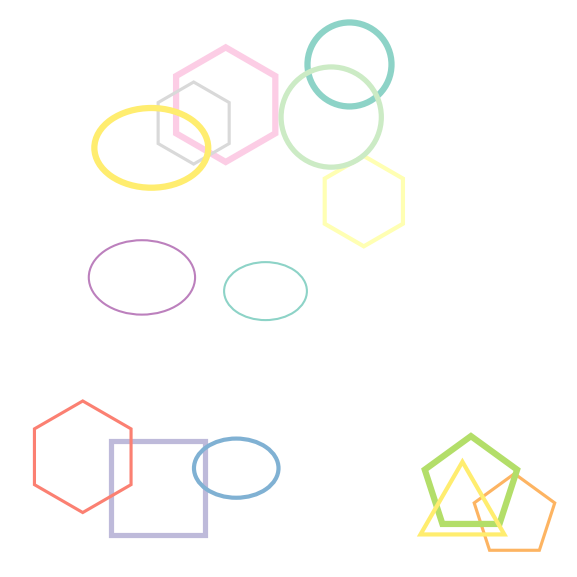[{"shape": "circle", "thickness": 3, "radius": 0.36, "center": [0.605, 0.888]}, {"shape": "oval", "thickness": 1, "radius": 0.36, "center": [0.46, 0.495]}, {"shape": "hexagon", "thickness": 2, "radius": 0.39, "center": [0.63, 0.651]}, {"shape": "square", "thickness": 2.5, "radius": 0.41, "center": [0.273, 0.154]}, {"shape": "hexagon", "thickness": 1.5, "radius": 0.48, "center": [0.143, 0.208]}, {"shape": "oval", "thickness": 2, "radius": 0.37, "center": [0.409, 0.188]}, {"shape": "pentagon", "thickness": 1.5, "radius": 0.37, "center": [0.891, 0.106]}, {"shape": "pentagon", "thickness": 3, "radius": 0.42, "center": [0.815, 0.16]}, {"shape": "hexagon", "thickness": 3, "radius": 0.5, "center": [0.391, 0.818]}, {"shape": "hexagon", "thickness": 1.5, "radius": 0.36, "center": [0.335, 0.786]}, {"shape": "oval", "thickness": 1, "radius": 0.46, "center": [0.246, 0.519]}, {"shape": "circle", "thickness": 2.5, "radius": 0.43, "center": [0.574, 0.796]}, {"shape": "triangle", "thickness": 2, "radius": 0.42, "center": [0.801, 0.116]}, {"shape": "oval", "thickness": 3, "radius": 0.49, "center": [0.262, 0.743]}]